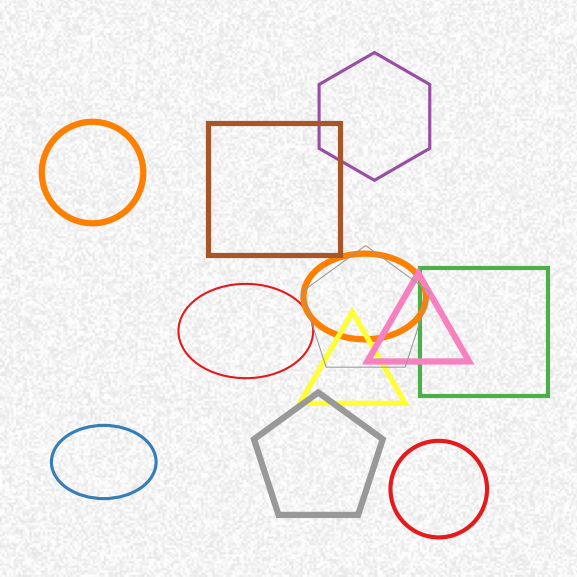[{"shape": "circle", "thickness": 2, "radius": 0.42, "center": [0.76, 0.152]}, {"shape": "oval", "thickness": 1, "radius": 0.58, "center": [0.426, 0.426]}, {"shape": "oval", "thickness": 1.5, "radius": 0.45, "center": [0.18, 0.199]}, {"shape": "square", "thickness": 2, "radius": 0.55, "center": [0.839, 0.424]}, {"shape": "hexagon", "thickness": 1.5, "radius": 0.55, "center": [0.648, 0.798]}, {"shape": "oval", "thickness": 3, "radius": 0.53, "center": [0.632, 0.486]}, {"shape": "circle", "thickness": 3, "radius": 0.44, "center": [0.16, 0.7]}, {"shape": "triangle", "thickness": 2.5, "radius": 0.53, "center": [0.61, 0.353]}, {"shape": "square", "thickness": 2.5, "radius": 0.57, "center": [0.475, 0.672]}, {"shape": "triangle", "thickness": 3, "radius": 0.51, "center": [0.724, 0.424]}, {"shape": "pentagon", "thickness": 3, "radius": 0.59, "center": [0.551, 0.202]}, {"shape": "pentagon", "thickness": 0.5, "radius": 0.58, "center": [0.633, 0.458]}]